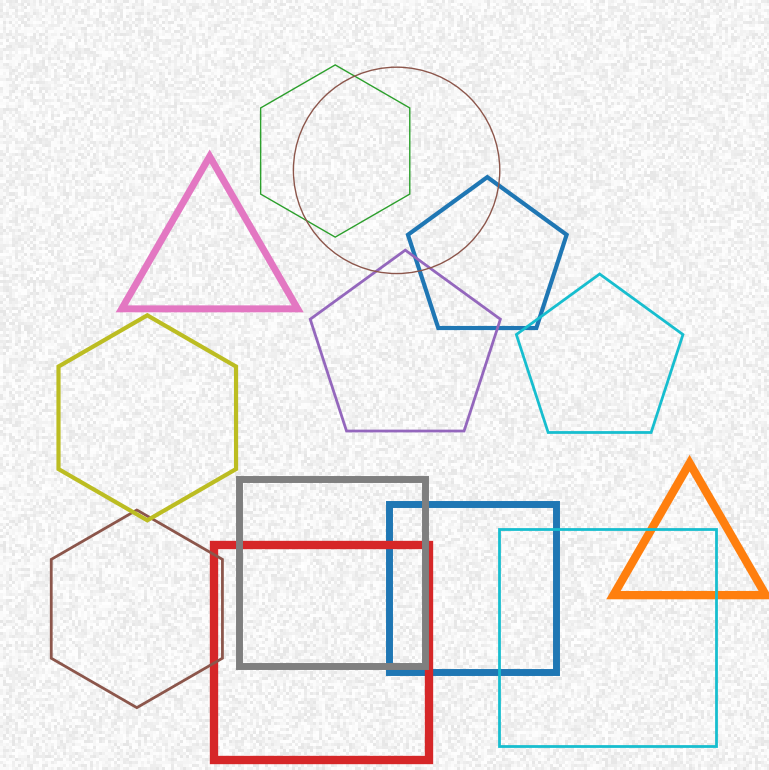[{"shape": "square", "thickness": 2.5, "radius": 0.54, "center": [0.614, 0.236]}, {"shape": "pentagon", "thickness": 1.5, "radius": 0.54, "center": [0.633, 0.662]}, {"shape": "triangle", "thickness": 3, "radius": 0.57, "center": [0.896, 0.284]}, {"shape": "hexagon", "thickness": 0.5, "radius": 0.56, "center": [0.435, 0.804]}, {"shape": "square", "thickness": 3, "radius": 0.7, "center": [0.417, 0.153]}, {"shape": "pentagon", "thickness": 1, "radius": 0.65, "center": [0.526, 0.545]}, {"shape": "hexagon", "thickness": 1, "radius": 0.64, "center": [0.178, 0.209]}, {"shape": "circle", "thickness": 0.5, "radius": 0.67, "center": [0.515, 0.779]}, {"shape": "triangle", "thickness": 2.5, "radius": 0.66, "center": [0.272, 0.665]}, {"shape": "square", "thickness": 2.5, "radius": 0.61, "center": [0.431, 0.257]}, {"shape": "hexagon", "thickness": 1.5, "radius": 0.67, "center": [0.191, 0.457]}, {"shape": "pentagon", "thickness": 1, "radius": 0.57, "center": [0.779, 0.53]}, {"shape": "square", "thickness": 1, "radius": 0.7, "center": [0.789, 0.172]}]